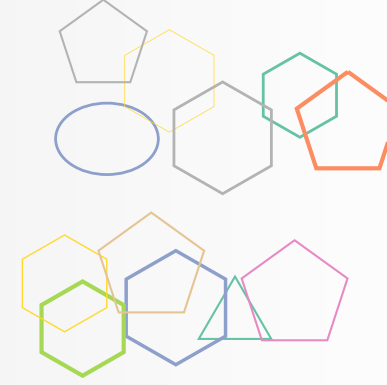[{"shape": "hexagon", "thickness": 2, "radius": 0.55, "center": [0.774, 0.753]}, {"shape": "triangle", "thickness": 1.5, "radius": 0.54, "center": [0.606, 0.174]}, {"shape": "pentagon", "thickness": 3, "radius": 0.69, "center": [0.898, 0.675]}, {"shape": "hexagon", "thickness": 2.5, "radius": 0.74, "center": [0.454, 0.201]}, {"shape": "oval", "thickness": 2, "radius": 0.66, "center": [0.276, 0.639]}, {"shape": "pentagon", "thickness": 1.5, "radius": 0.72, "center": [0.76, 0.232]}, {"shape": "hexagon", "thickness": 3, "radius": 0.61, "center": [0.213, 0.147]}, {"shape": "hexagon", "thickness": 1, "radius": 0.63, "center": [0.167, 0.264]}, {"shape": "hexagon", "thickness": 0.5, "radius": 0.67, "center": [0.437, 0.79]}, {"shape": "pentagon", "thickness": 1.5, "radius": 0.72, "center": [0.39, 0.305]}, {"shape": "pentagon", "thickness": 1.5, "radius": 0.59, "center": [0.267, 0.882]}, {"shape": "hexagon", "thickness": 2, "radius": 0.73, "center": [0.575, 0.642]}]